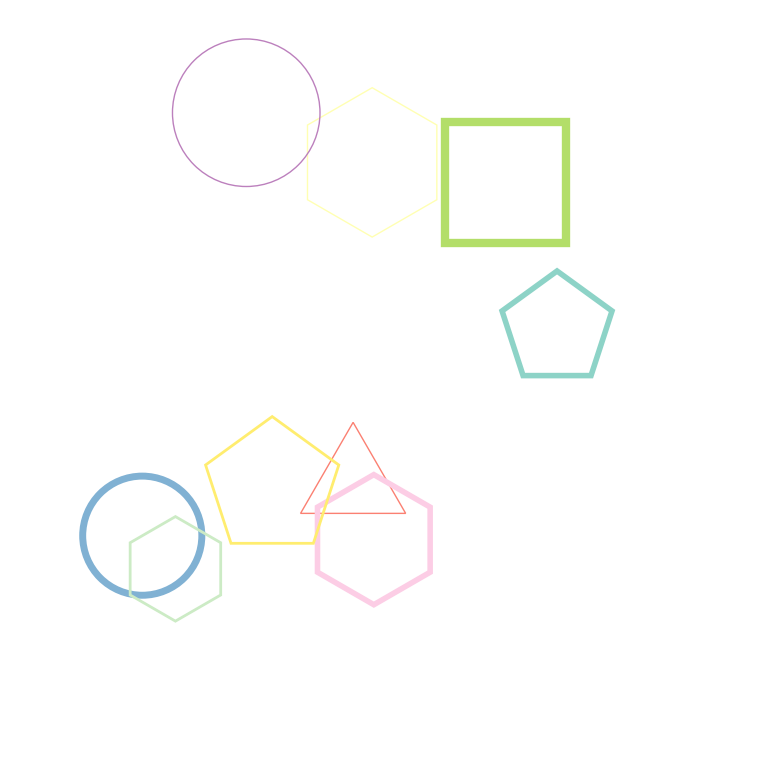[{"shape": "pentagon", "thickness": 2, "radius": 0.38, "center": [0.723, 0.573]}, {"shape": "hexagon", "thickness": 0.5, "radius": 0.48, "center": [0.483, 0.789]}, {"shape": "triangle", "thickness": 0.5, "radius": 0.39, "center": [0.459, 0.373]}, {"shape": "circle", "thickness": 2.5, "radius": 0.39, "center": [0.185, 0.304]}, {"shape": "square", "thickness": 3, "radius": 0.39, "center": [0.656, 0.763]}, {"shape": "hexagon", "thickness": 2, "radius": 0.42, "center": [0.485, 0.299]}, {"shape": "circle", "thickness": 0.5, "radius": 0.48, "center": [0.32, 0.854]}, {"shape": "hexagon", "thickness": 1, "radius": 0.34, "center": [0.228, 0.261]}, {"shape": "pentagon", "thickness": 1, "radius": 0.45, "center": [0.353, 0.368]}]